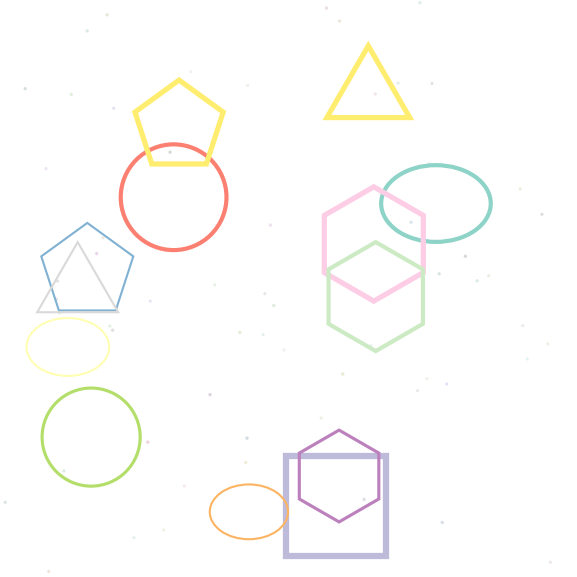[{"shape": "oval", "thickness": 2, "radius": 0.47, "center": [0.755, 0.647]}, {"shape": "oval", "thickness": 1, "radius": 0.36, "center": [0.117, 0.398]}, {"shape": "square", "thickness": 3, "radius": 0.44, "center": [0.582, 0.123]}, {"shape": "circle", "thickness": 2, "radius": 0.46, "center": [0.301, 0.658]}, {"shape": "pentagon", "thickness": 1, "radius": 0.42, "center": [0.151, 0.529]}, {"shape": "oval", "thickness": 1, "radius": 0.34, "center": [0.431, 0.113]}, {"shape": "circle", "thickness": 1.5, "radius": 0.42, "center": [0.158, 0.242]}, {"shape": "hexagon", "thickness": 2.5, "radius": 0.49, "center": [0.647, 0.577]}, {"shape": "triangle", "thickness": 1, "radius": 0.4, "center": [0.135, 0.499]}, {"shape": "hexagon", "thickness": 1.5, "radius": 0.4, "center": [0.587, 0.175]}, {"shape": "hexagon", "thickness": 2, "radius": 0.47, "center": [0.651, 0.486]}, {"shape": "pentagon", "thickness": 2.5, "radius": 0.4, "center": [0.31, 0.78]}, {"shape": "triangle", "thickness": 2.5, "radius": 0.41, "center": [0.638, 0.837]}]